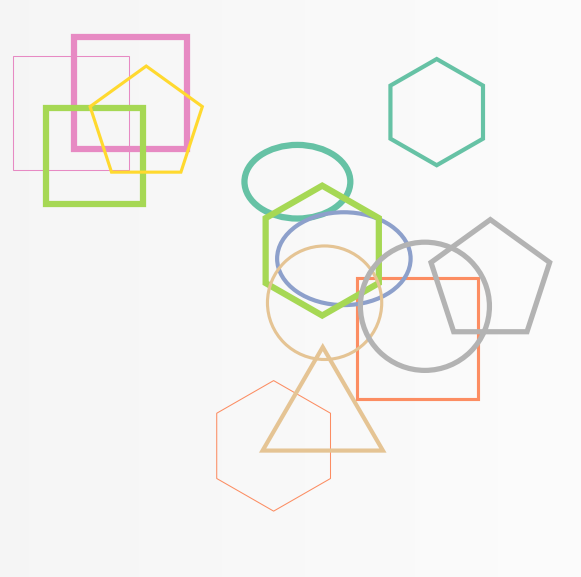[{"shape": "oval", "thickness": 3, "radius": 0.46, "center": [0.512, 0.684]}, {"shape": "hexagon", "thickness": 2, "radius": 0.46, "center": [0.751, 0.805]}, {"shape": "hexagon", "thickness": 0.5, "radius": 0.57, "center": [0.471, 0.227]}, {"shape": "square", "thickness": 1.5, "radius": 0.52, "center": [0.718, 0.413]}, {"shape": "oval", "thickness": 2, "radius": 0.57, "center": [0.592, 0.551]}, {"shape": "square", "thickness": 0.5, "radius": 0.49, "center": [0.122, 0.803]}, {"shape": "square", "thickness": 3, "radius": 0.49, "center": [0.225, 0.839]}, {"shape": "hexagon", "thickness": 3, "radius": 0.56, "center": [0.554, 0.565]}, {"shape": "square", "thickness": 3, "radius": 0.41, "center": [0.163, 0.729]}, {"shape": "pentagon", "thickness": 1.5, "radius": 0.51, "center": [0.252, 0.783]}, {"shape": "triangle", "thickness": 2, "radius": 0.6, "center": [0.555, 0.279]}, {"shape": "circle", "thickness": 1.5, "radius": 0.49, "center": [0.558, 0.475]}, {"shape": "circle", "thickness": 2.5, "radius": 0.56, "center": [0.731, 0.469]}, {"shape": "pentagon", "thickness": 2.5, "radius": 0.54, "center": [0.844, 0.512]}]